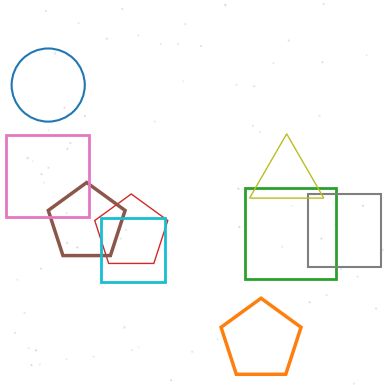[{"shape": "circle", "thickness": 1.5, "radius": 0.47, "center": [0.125, 0.779]}, {"shape": "pentagon", "thickness": 2.5, "radius": 0.55, "center": [0.678, 0.116]}, {"shape": "square", "thickness": 2, "radius": 0.59, "center": [0.754, 0.393]}, {"shape": "pentagon", "thickness": 1, "radius": 0.5, "center": [0.341, 0.396]}, {"shape": "pentagon", "thickness": 2.5, "radius": 0.52, "center": [0.225, 0.421]}, {"shape": "square", "thickness": 2, "radius": 0.54, "center": [0.124, 0.543]}, {"shape": "square", "thickness": 1.5, "radius": 0.47, "center": [0.896, 0.401]}, {"shape": "triangle", "thickness": 1, "radius": 0.56, "center": [0.745, 0.541]}, {"shape": "square", "thickness": 2, "radius": 0.42, "center": [0.345, 0.351]}]